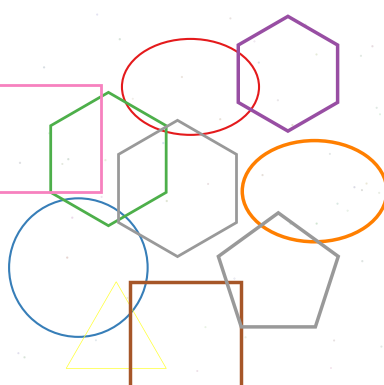[{"shape": "oval", "thickness": 1.5, "radius": 0.89, "center": [0.495, 0.774]}, {"shape": "circle", "thickness": 1.5, "radius": 0.9, "center": [0.204, 0.305]}, {"shape": "hexagon", "thickness": 2, "radius": 0.87, "center": [0.282, 0.587]}, {"shape": "hexagon", "thickness": 2.5, "radius": 0.74, "center": [0.748, 0.809]}, {"shape": "oval", "thickness": 2.5, "radius": 0.94, "center": [0.817, 0.503]}, {"shape": "triangle", "thickness": 0.5, "radius": 0.75, "center": [0.302, 0.118]}, {"shape": "square", "thickness": 2.5, "radius": 0.72, "center": [0.482, 0.122]}, {"shape": "square", "thickness": 2, "radius": 0.69, "center": [0.124, 0.64]}, {"shape": "hexagon", "thickness": 2, "radius": 0.88, "center": [0.461, 0.511]}, {"shape": "pentagon", "thickness": 2.5, "radius": 0.82, "center": [0.723, 0.283]}]